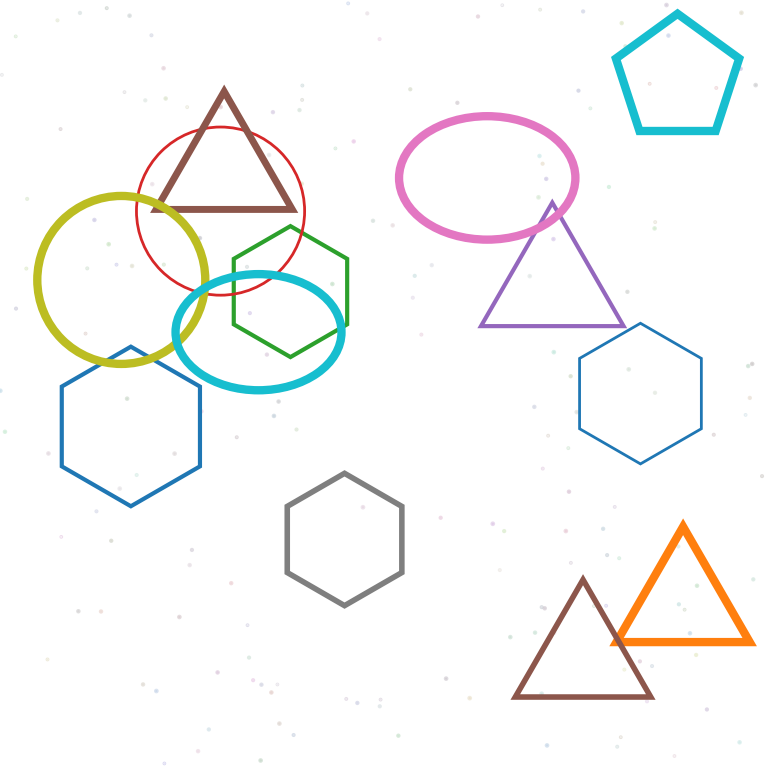[{"shape": "hexagon", "thickness": 1.5, "radius": 0.52, "center": [0.17, 0.446]}, {"shape": "hexagon", "thickness": 1, "radius": 0.46, "center": [0.832, 0.489]}, {"shape": "triangle", "thickness": 3, "radius": 0.5, "center": [0.887, 0.216]}, {"shape": "hexagon", "thickness": 1.5, "radius": 0.43, "center": [0.377, 0.621]}, {"shape": "circle", "thickness": 1, "radius": 0.55, "center": [0.286, 0.726]}, {"shape": "triangle", "thickness": 1.5, "radius": 0.53, "center": [0.717, 0.63]}, {"shape": "triangle", "thickness": 2.5, "radius": 0.51, "center": [0.291, 0.779]}, {"shape": "triangle", "thickness": 2, "radius": 0.51, "center": [0.757, 0.146]}, {"shape": "oval", "thickness": 3, "radius": 0.57, "center": [0.633, 0.769]}, {"shape": "hexagon", "thickness": 2, "radius": 0.43, "center": [0.447, 0.299]}, {"shape": "circle", "thickness": 3, "radius": 0.55, "center": [0.158, 0.636]}, {"shape": "pentagon", "thickness": 3, "radius": 0.42, "center": [0.88, 0.898]}, {"shape": "oval", "thickness": 3, "radius": 0.54, "center": [0.336, 0.569]}]